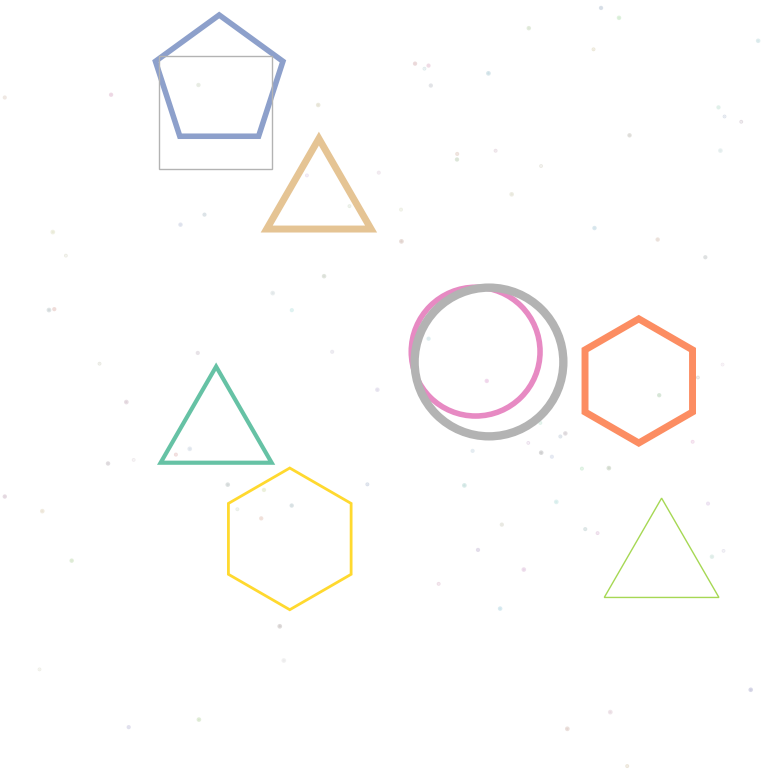[{"shape": "triangle", "thickness": 1.5, "radius": 0.42, "center": [0.281, 0.441]}, {"shape": "hexagon", "thickness": 2.5, "radius": 0.4, "center": [0.83, 0.505]}, {"shape": "pentagon", "thickness": 2, "radius": 0.44, "center": [0.285, 0.893]}, {"shape": "circle", "thickness": 2, "radius": 0.42, "center": [0.618, 0.543]}, {"shape": "triangle", "thickness": 0.5, "radius": 0.43, "center": [0.859, 0.267]}, {"shape": "hexagon", "thickness": 1, "radius": 0.46, "center": [0.376, 0.3]}, {"shape": "triangle", "thickness": 2.5, "radius": 0.39, "center": [0.414, 0.742]}, {"shape": "circle", "thickness": 3, "radius": 0.48, "center": [0.635, 0.53]}, {"shape": "square", "thickness": 0.5, "radius": 0.37, "center": [0.279, 0.854]}]